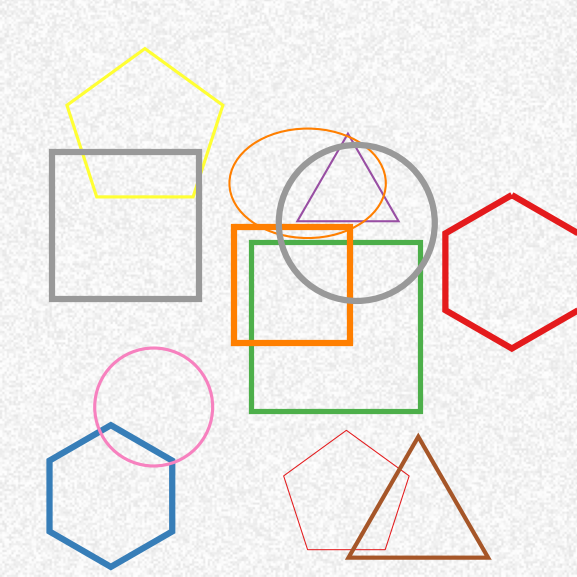[{"shape": "pentagon", "thickness": 0.5, "radius": 0.57, "center": [0.6, 0.14]}, {"shape": "hexagon", "thickness": 3, "radius": 0.66, "center": [0.886, 0.529]}, {"shape": "hexagon", "thickness": 3, "radius": 0.61, "center": [0.192, 0.14]}, {"shape": "square", "thickness": 2.5, "radius": 0.73, "center": [0.581, 0.434]}, {"shape": "triangle", "thickness": 1, "radius": 0.51, "center": [0.602, 0.667]}, {"shape": "square", "thickness": 3, "radius": 0.5, "center": [0.506, 0.506]}, {"shape": "oval", "thickness": 1, "radius": 0.68, "center": [0.533, 0.682]}, {"shape": "pentagon", "thickness": 1.5, "radius": 0.71, "center": [0.251, 0.773]}, {"shape": "triangle", "thickness": 2, "radius": 0.7, "center": [0.724, 0.103]}, {"shape": "circle", "thickness": 1.5, "radius": 0.51, "center": [0.266, 0.294]}, {"shape": "square", "thickness": 3, "radius": 0.63, "center": [0.217, 0.609]}, {"shape": "circle", "thickness": 3, "radius": 0.68, "center": [0.618, 0.613]}]